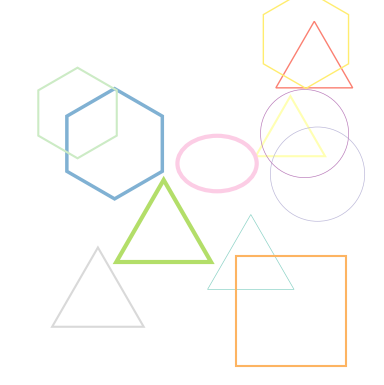[{"shape": "triangle", "thickness": 0.5, "radius": 0.65, "center": [0.651, 0.313]}, {"shape": "triangle", "thickness": 1.5, "radius": 0.52, "center": [0.754, 0.646]}, {"shape": "circle", "thickness": 0.5, "radius": 0.61, "center": [0.825, 0.548]}, {"shape": "triangle", "thickness": 1, "radius": 0.58, "center": [0.816, 0.829]}, {"shape": "hexagon", "thickness": 2.5, "radius": 0.72, "center": [0.298, 0.627]}, {"shape": "square", "thickness": 1.5, "radius": 0.72, "center": [0.756, 0.193]}, {"shape": "triangle", "thickness": 3, "radius": 0.71, "center": [0.425, 0.391]}, {"shape": "oval", "thickness": 3, "radius": 0.51, "center": [0.564, 0.575]}, {"shape": "triangle", "thickness": 1.5, "radius": 0.69, "center": [0.254, 0.22]}, {"shape": "circle", "thickness": 0.5, "radius": 0.57, "center": [0.791, 0.653]}, {"shape": "hexagon", "thickness": 1.5, "radius": 0.59, "center": [0.201, 0.707]}, {"shape": "hexagon", "thickness": 1, "radius": 0.64, "center": [0.795, 0.898]}]